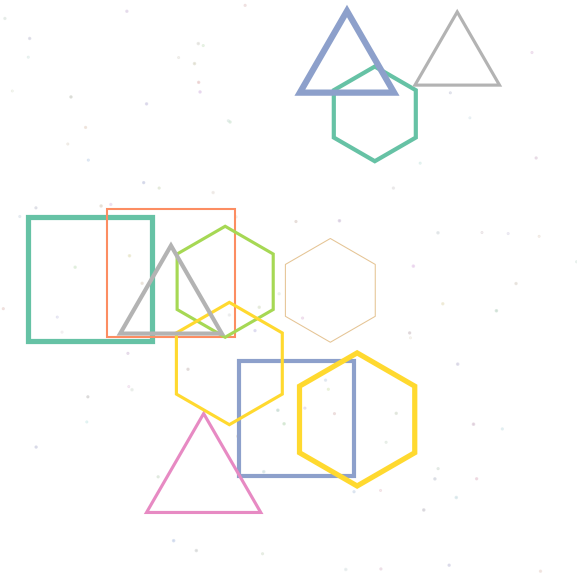[{"shape": "hexagon", "thickness": 2, "radius": 0.41, "center": [0.649, 0.802]}, {"shape": "square", "thickness": 2.5, "radius": 0.54, "center": [0.156, 0.517]}, {"shape": "square", "thickness": 1, "radius": 0.55, "center": [0.296, 0.526]}, {"shape": "square", "thickness": 2, "radius": 0.5, "center": [0.513, 0.274]}, {"shape": "triangle", "thickness": 3, "radius": 0.47, "center": [0.601, 0.886]}, {"shape": "triangle", "thickness": 1.5, "radius": 0.57, "center": [0.353, 0.169]}, {"shape": "hexagon", "thickness": 1.5, "radius": 0.48, "center": [0.39, 0.511]}, {"shape": "hexagon", "thickness": 1.5, "radius": 0.53, "center": [0.397, 0.37]}, {"shape": "hexagon", "thickness": 2.5, "radius": 0.58, "center": [0.618, 0.273]}, {"shape": "hexagon", "thickness": 0.5, "radius": 0.45, "center": [0.572, 0.496]}, {"shape": "triangle", "thickness": 2, "radius": 0.51, "center": [0.296, 0.472]}, {"shape": "triangle", "thickness": 1.5, "radius": 0.42, "center": [0.792, 0.894]}]